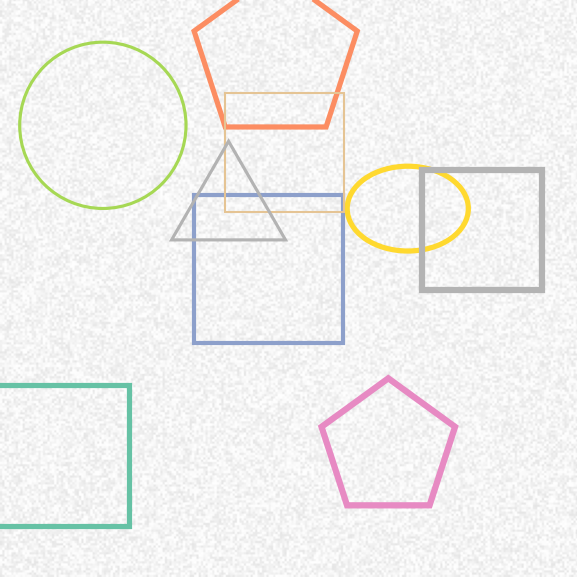[{"shape": "square", "thickness": 2.5, "radius": 0.61, "center": [0.102, 0.21]}, {"shape": "pentagon", "thickness": 2.5, "radius": 0.74, "center": [0.477, 0.899]}, {"shape": "square", "thickness": 2, "radius": 0.64, "center": [0.465, 0.534]}, {"shape": "pentagon", "thickness": 3, "radius": 0.61, "center": [0.672, 0.222]}, {"shape": "circle", "thickness": 1.5, "radius": 0.72, "center": [0.178, 0.782]}, {"shape": "oval", "thickness": 2.5, "radius": 0.52, "center": [0.706, 0.638]}, {"shape": "square", "thickness": 1, "radius": 0.52, "center": [0.493, 0.735]}, {"shape": "triangle", "thickness": 1.5, "radius": 0.57, "center": [0.396, 0.641]}, {"shape": "square", "thickness": 3, "radius": 0.52, "center": [0.834, 0.601]}]